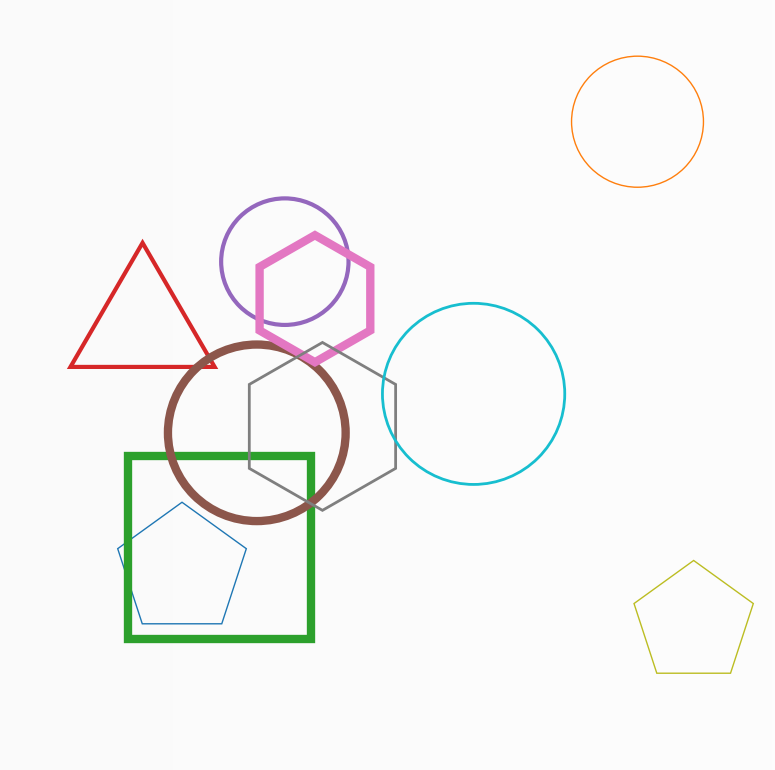[{"shape": "pentagon", "thickness": 0.5, "radius": 0.44, "center": [0.235, 0.26]}, {"shape": "circle", "thickness": 0.5, "radius": 0.43, "center": [0.823, 0.842]}, {"shape": "square", "thickness": 3, "radius": 0.59, "center": [0.283, 0.289]}, {"shape": "triangle", "thickness": 1.5, "radius": 0.54, "center": [0.184, 0.577]}, {"shape": "circle", "thickness": 1.5, "radius": 0.41, "center": [0.368, 0.66]}, {"shape": "circle", "thickness": 3, "radius": 0.57, "center": [0.331, 0.438]}, {"shape": "hexagon", "thickness": 3, "radius": 0.41, "center": [0.406, 0.612]}, {"shape": "hexagon", "thickness": 1, "radius": 0.55, "center": [0.416, 0.446]}, {"shape": "pentagon", "thickness": 0.5, "radius": 0.4, "center": [0.895, 0.191]}, {"shape": "circle", "thickness": 1, "radius": 0.59, "center": [0.611, 0.488]}]